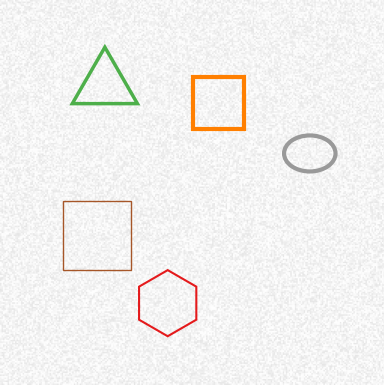[{"shape": "hexagon", "thickness": 1.5, "radius": 0.43, "center": [0.436, 0.213]}, {"shape": "triangle", "thickness": 2.5, "radius": 0.49, "center": [0.272, 0.78]}, {"shape": "square", "thickness": 3, "radius": 0.34, "center": [0.568, 0.732]}, {"shape": "square", "thickness": 1, "radius": 0.45, "center": [0.252, 0.389]}, {"shape": "oval", "thickness": 3, "radius": 0.33, "center": [0.805, 0.601]}]